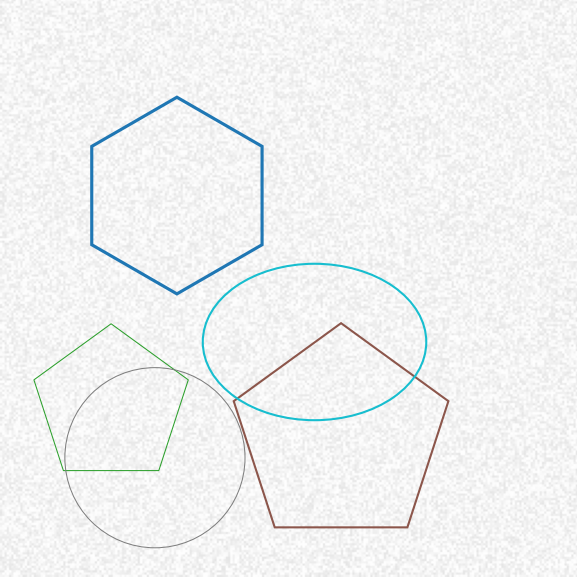[{"shape": "hexagon", "thickness": 1.5, "radius": 0.85, "center": [0.306, 0.661]}, {"shape": "pentagon", "thickness": 0.5, "radius": 0.7, "center": [0.192, 0.298]}, {"shape": "pentagon", "thickness": 1, "radius": 0.98, "center": [0.591, 0.244]}, {"shape": "circle", "thickness": 0.5, "radius": 0.78, "center": [0.268, 0.207]}, {"shape": "oval", "thickness": 1, "radius": 0.97, "center": [0.545, 0.407]}]